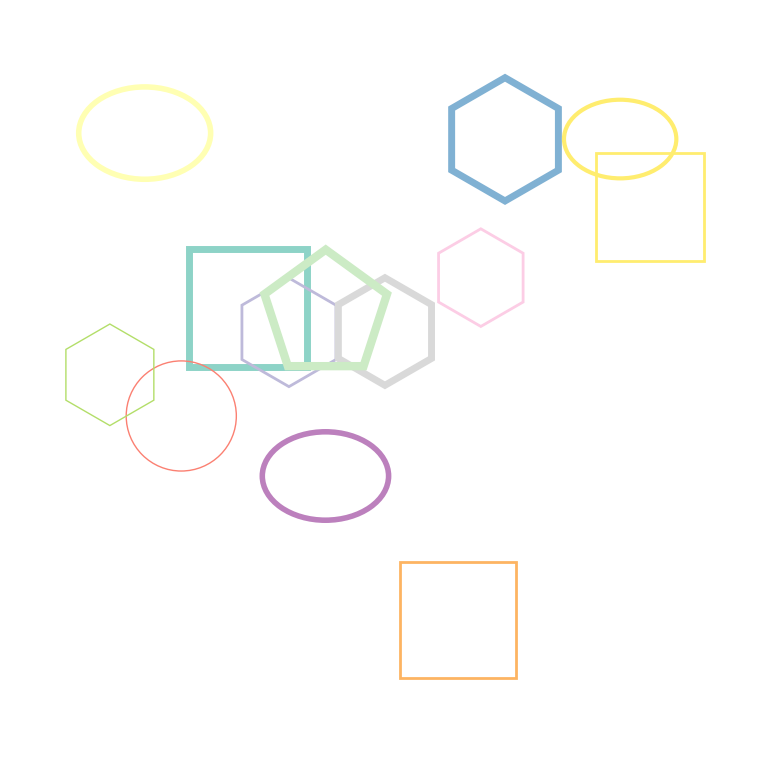[{"shape": "square", "thickness": 2.5, "radius": 0.38, "center": [0.322, 0.6]}, {"shape": "oval", "thickness": 2, "radius": 0.43, "center": [0.188, 0.827]}, {"shape": "hexagon", "thickness": 1, "radius": 0.35, "center": [0.375, 0.568]}, {"shape": "circle", "thickness": 0.5, "radius": 0.36, "center": [0.235, 0.46]}, {"shape": "hexagon", "thickness": 2.5, "radius": 0.4, "center": [0.656, 0.819]}, {"shape": "square", "thickness": 1, "radius": 0.38, "center": [0.595, 0.195]}, {"shape": "hexagon", "thickness": 0.5, "radius": 0.33, "center": [0.143, 0.513]}, {"shape": "hexagon", "thickness": 1, "radius": 0.32, "center": [0.624, 0.639]}, {"shape": "hexagon", "thickness": 2.5, "radius": 0.35, "center": [0.5, 0.569]}, {"shape": "oval", "thickness": 2, "radius": 0.41, "center": [0.423, 0.382]}, {"shape": "pentagon", "thickness": 3, "radius": 0.42, "center": [0.423, 0.592]}, {"shape": "oval", "thickness": 1.5, "radius": 0.36, "center": [0.805, 0.819]}, {"shape": "square", "thickness": 1, "radius": 0.35, "center": [0.844, 0.732]}]